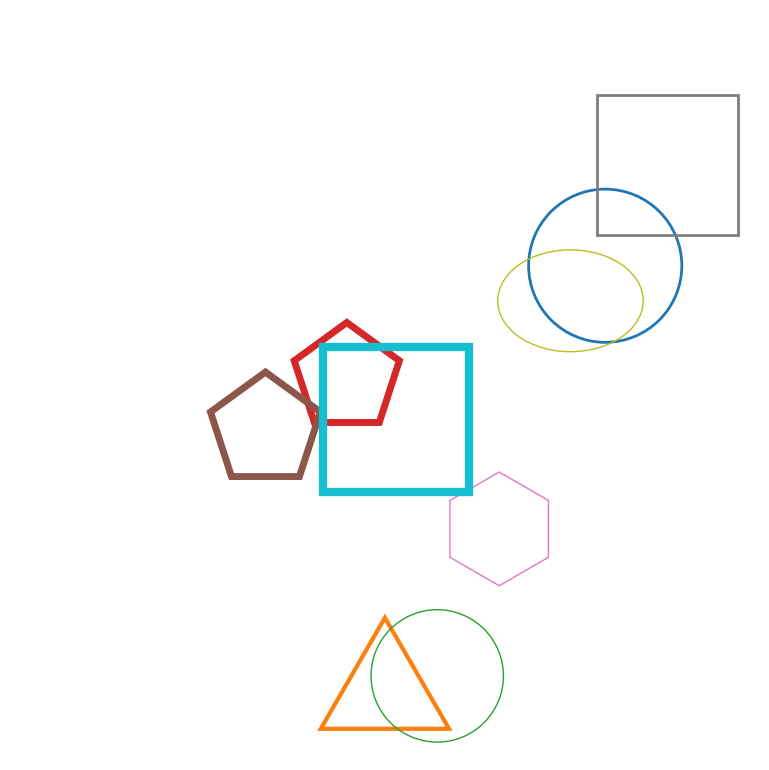[{"shape": "circle", "thickness": 1, "radius": 0.5, "center": [0.786, 0.655]}, {"shape": "triangle", "thickness": 1.5, "radius": 0.48, "center": [0.5, 0.102]}, {"shape": "circle", "thickness": 0.5, "radius": 0.43, "center": [0.568, 0.122]}, {"shape": "pentagon", "thickness": 2.5, "radius": 0.36, "center": [0.45, 0.509]}, {"shape": "pentagon", "thickness": 2.5, "radius": 0.38, "center": [0.345, 0.442]}, {"shape": "hexagon", "thickness": 0.5, "radius": 0.37, "center": [0.648, 0.313]}, {"shape": "square", "thickness": 1, "radius": 0.46, "center": [0.867, 0.786]}, {"shape": "oval", "thickness": 0.5, "radius": 0.47, "center": [0.741, 0.609]}, {"shape": "square", "thickness": 3, "radius": 0.47, "center": [0.514, 0.455]}]